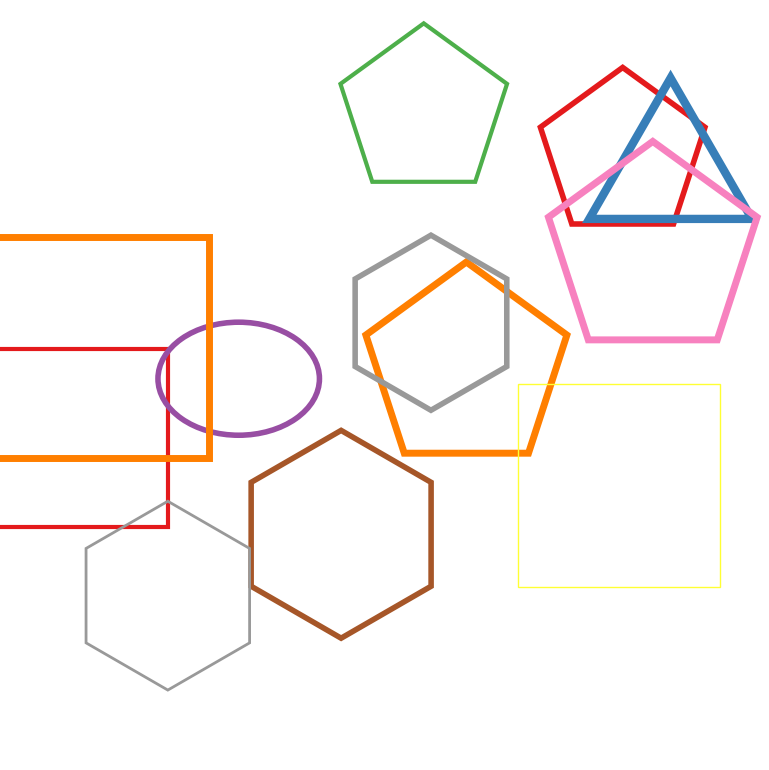[{"shape": "square", "thickness": 1.5, "radius": 0.58, "center": [0.102, 0.431]}, {"shape": "pentagon", "thickness": 2, "radius": 0.56, "center": [0.809, 0.8]}, {"shape": "triangle", "thickness": 3, "radius": 0.61, "center": [0.871, 0.777]}, {"shape": "pentagon", "thickness": 1.5, "radius": 0.57, "center": [0.55, 0.856]}, {"shape": "oval", "thickness": 2, "radius": 0.52, "center": [0.31, 0.508]}, {"shape": "pentagon", "thickness": 2.5, "radius": 0.69, "center": [0.606, 0.522]}, {"shape": "square", "thickness": 2.5, "radius": 0.72, "center": [0.129, 0.549]}, {"shape": "square", "thickness": 0.5, "radius": 0.66, "center": [0.804, 0.37]}, {"shape": "hexagon", "thickness": 2, "radius": 0.67, "center": [0.443, 0.306]}, {"shape": "pentagon", "thickness": 2.5, "radius": 0.71, "center": [0.848, 0.674]}, {"shape": "hexagon", "thickness": 1, "radius": 0.61, "center": [0.218, 0.226]}, {"shape": "hexagon", "thickness": 2, "radius": 0.57, "center": [0.56, 0.581]}]